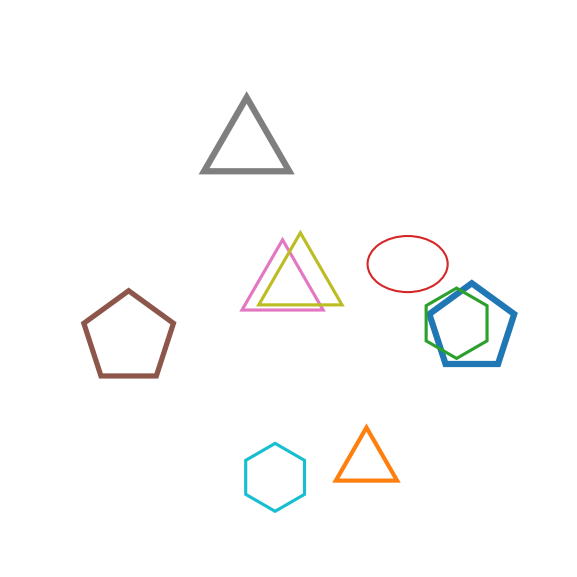[{"shape": "pentagon", "thickness": 3, "radius": 0.39, "center": [0.817, 0.431]}, {"shape": "triangle", "thickness": 2, "radius": 0.31, "center": [0.635, 0.198]}, {"shape": "hexagon", "thickness": 1.5, "radius": 0.3, "center": [0.791, 0.439]}, {"shape": "oval", "thickness": 1, "radius": 0.35, "center": [0.706, 0.542]}, {"shape": "pentagon", "thickness": 2.5, "radius": 0.41, "center": [0.223, 0.414]}, {"shape": "triangle", "thickness": 1.5, "radius": 0.41, "center": [0.489, 0.503]}, {"shape": "triangle", "thickness": 3, "radius": 0.43, "center": [0.427, 0.745]}, {"shape": "triangle", "thickness": 1.5, "radius": 0.42, "center": [0.52, 0.513]}, {"shape": "hexagon", "thickness": 1.5, "radius": 0.29, "center": [0.476, 0.173]}]